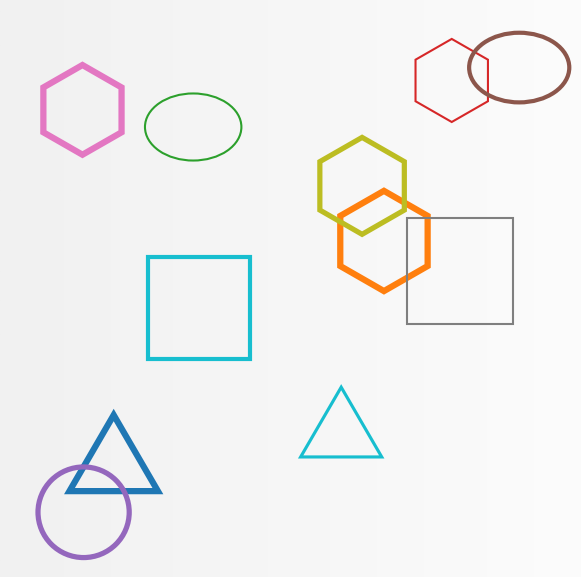[{"shape": "triangle", "thickness": 3, "radius": 0.44, "center": [0.196, 0.193]}, {"shape": "hexagon", "thickness": 3, "radius": 0.43, "center": [0.661, 0.582]}, {"shape": "oval", "thickness": 1, "radius": 0.41, "center": [0.332, 0.779]}, {"shape": "hexagon", "thickness": 1, "radius": 0.36, "center": [0.777, 0.86]}, {"shape": "circle", "thickness": 2.5, "radius": 0.39, "center": [0.144, 0.112]}, {"shape": "oval", "thickness": 2, "radius": 0.43, "center": [0.893, 0.882]}, {"shape": "hexagon", "thickness": 3, "radius": 0.39, "center": [0.142, 0.809]}, {"shape": "square", "thickness": 1, "radius": 0.46, "center": [0.791, 0.53]}, {"shape": "hexagon", "thickness": 2.5, "radius": 0.42, "center": [0.623, 0.677]}, {"shape": "square", "thickness": 2, "radius": 0.44, "center": [0.342, 0.466]}, {"shape": "triangle", "thickness": 1.5, "radius": 0.4, "center": [0.587, 0.248]}]